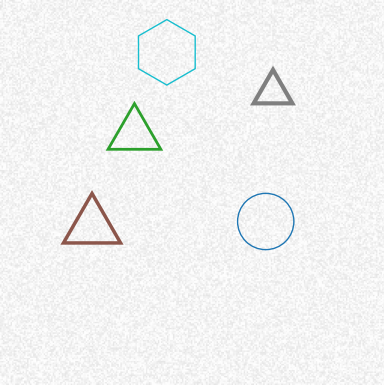[{"shape": "circle", "thickness": 1, "radius": 0.37, "center": [0.69, 0.425]}, {"shape": "triangle", "thickness": 2, "radius": 0.4, "center": [0.349, 0.652]}, {"shape": "triangle", "thickness": 2.5, "radius": 0.43, "center": [0.239, 0.412]}, {"shape": "triangle", "thickness": 3, "radius": 0.29, "center": [0.709, 0.761]}, {"shape": "hexagon", "thickness": 1, "radius": 0.42, "center": [0.433, 0.864]}]